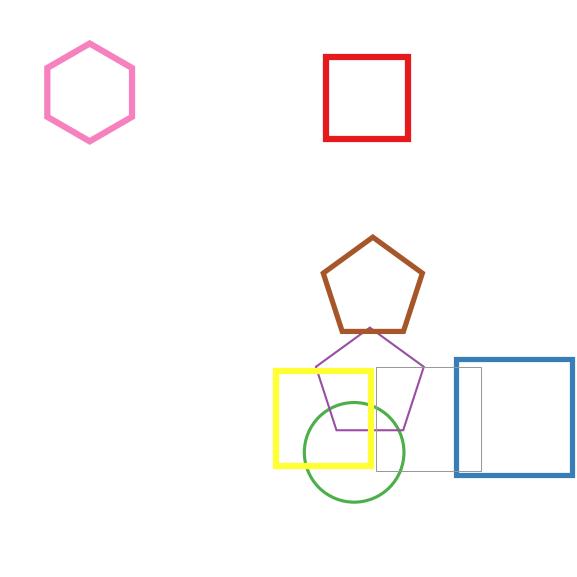[{"shape": "square", "thickness": 3, "radius": 0.35, "center": [0.635, 0.829]}, {"shape": "square", "thickness": 2.5, "radius": 0.5, "center": [0.89, 0.277]}, {"shape": "circle", "thickness": 1.5, "radius": 0.43, "center": [0.613, 0.216]}, {"shape": "pentagon", "thickness": 1, "radius": 0.49, "center": [0.64, 0.334]}, {"shape": "square", "thickness": 3, "radius": 0.41, "center": [0.559, 0.274]}, {"shape": "pentagon", "thickness": 2.5, "radius": 0.45, "center": [0.646, 0.498]}, {"shape": "hexagon", "thickness": 3, "radius": 0.42, "center": [0.155, 0.839]}, {"shape": "square", "thickness": 0.5, "radius": 0.45, "center": [0.742, 0.273]}]